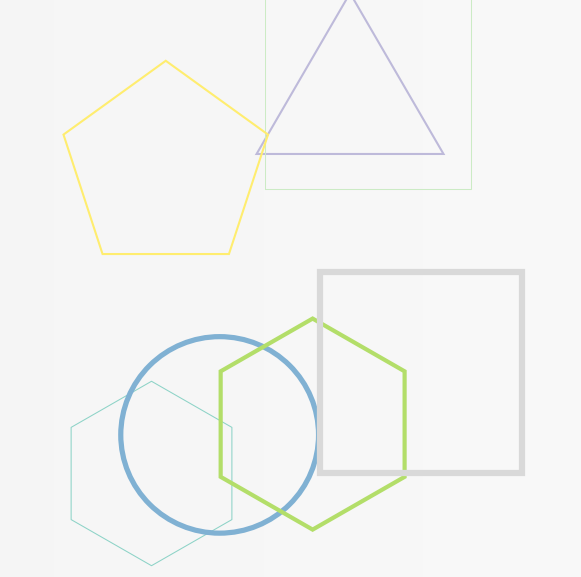[{"shape": "hexagon", "thickness": 0.5, "radius": 0.8, "center": [0.261, 0.179]}, {"shape": "triangle", "thickness": 1, "radius": 0.93, "center": [0.602, 0.825]}, {"shape": "circle", "thickness": 2.5, "radius": 0.85, "center": [0.378, 0.246]}, {"shape": "hexagon", "thickness": 2, "radius": 0.91, "center": [0.538, 0.265]}, {"shape": "square", "thickness": 3, "radius": 0.87, "center": [0.725, 0.354]}, {"shape": "square", "thickness": 0.5, "radius": 0.89, "center": [0.633, 0.85]}, {"shape": "pentagon", "thickness": 1, "radius": 0.92, "center": [0.285, 0.709]}]